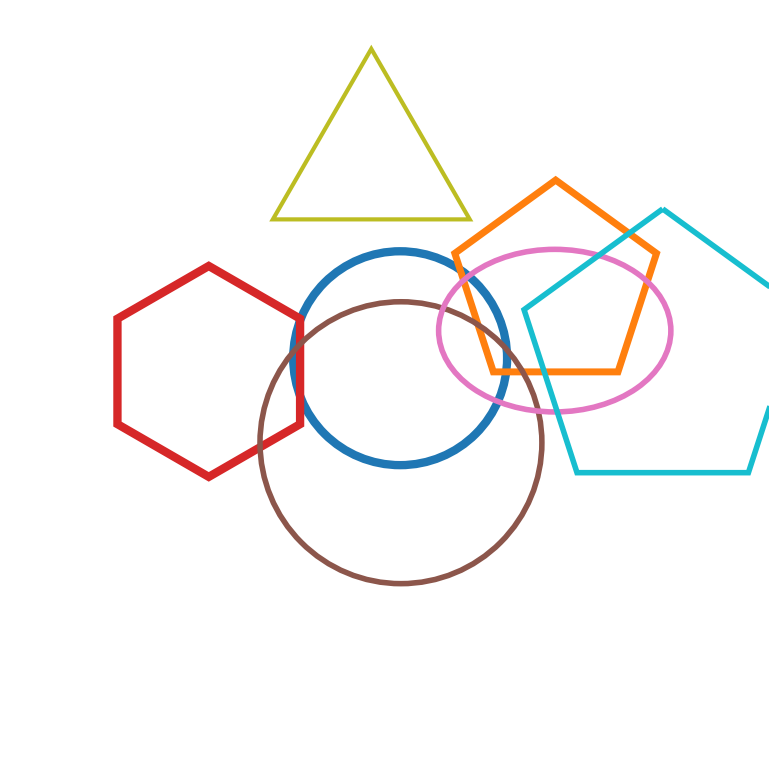[{"shape": "circle", "thickness": 3, "radius": 0.69, "center": [0.52, 0.535]}, {"shape": "pentagon", "thickness": 2.5, "radius": 0.69, "center": [0.722, 0.628]}, {"shape": "hexagon", "thickness": 3, "radius": 0.68, "center": [0.271, 0.518]}, {"shape": "circle", "thickness": 2, "radius": 0.92, "center": [0.521, 0.425]}, {"shape": "oval", "thickness": 2, "radius": 0.75, "center": [0.72, 0.571]}, {"shape": "triangle", "thickness": 1.5, "radius": 0.74, "center": [0.482, 0.789]}, {"shape": "pentagon", "thickness": 2, "radius": 0.95, "center": [0.861, 0.539]}]